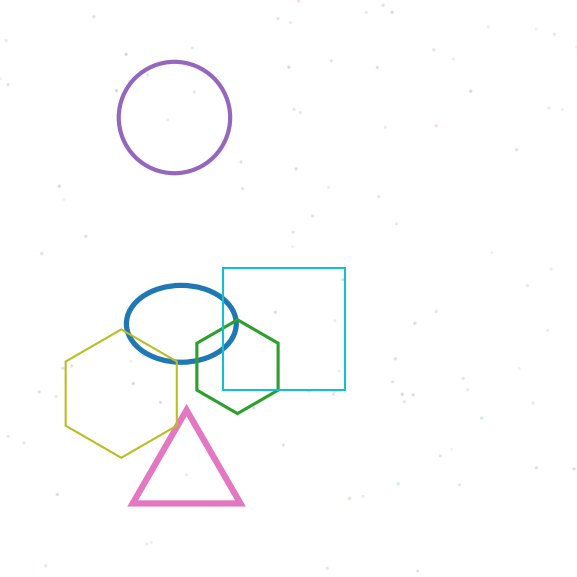[{"shape": "oval", "thickness": 2.5, "radius": 0.48, "center": [0.314, 0.438]}, {"shape": "hexagon", "thickness": 1.5, "radius": 0.41, "center": [0.411, 0.364]}, {"shape": "circle", "thickness": 2, "radius": 0.48, "center": [0.302, 0.796]}, {"shape": "triangle", "thickness": 3, "radius": 0.54, "center": [0.323, 0.181]}, {"shape": "hexagon", "thickness": 1, "radius": 0.56, "center": [0.21, 0.318]}, {"shape": "square", "thickness": 1, "radius": 0.53, "center": [0.492, 0.43]}]